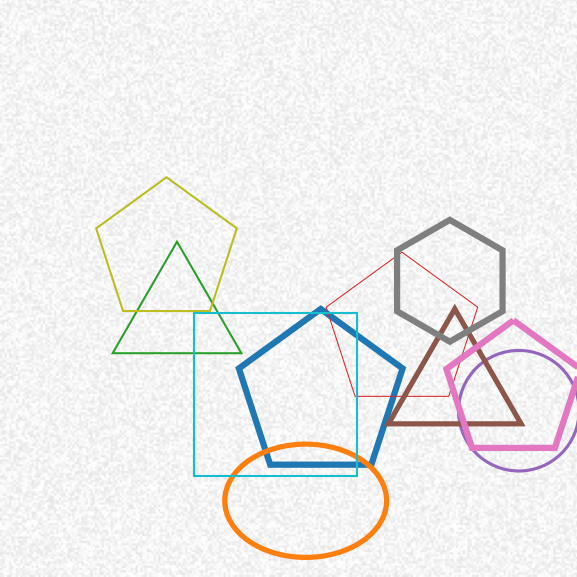[{"shape": "pentagon", "thickness": 3, "radius": 0.75, "center": [0.555, 0.315]}, {"shape": "oval", "thickness": 2.5, "radius": 0.7, "center": [0.529, 0.132]}, {"shape": "triangle", "thickness": 1, "radius": 0.64, "center": [0.307, 0.452]}, {"shape": "pentagon", "thickness": 0.5, "radius": 0.69, "center": [0.696, 0.425]}, {"shape": "circle", "thickness": 1.5, "radius": 0.52, "center": [0.898, 0.288]}, {"shape": "triangle", "thickness": 2.5, "radius": 0.66, "center": [0.787, 0.332]}, {"shape": "pentagon", "thickness": 3, "radius": 0.61, "center": [0.889, 0.322]}, {"shape": "hexagon", "thickness": 3, "radius": 0.53, "center": [0.779, 0.513]}, {"shape": "pentagon", "thickness": 1, "radius": 0.64, "center": [0.288, 0.564]}, {"shape": "square", "thickness": 1, "radius": 0.71, "center": [0.477, 0.316]}]